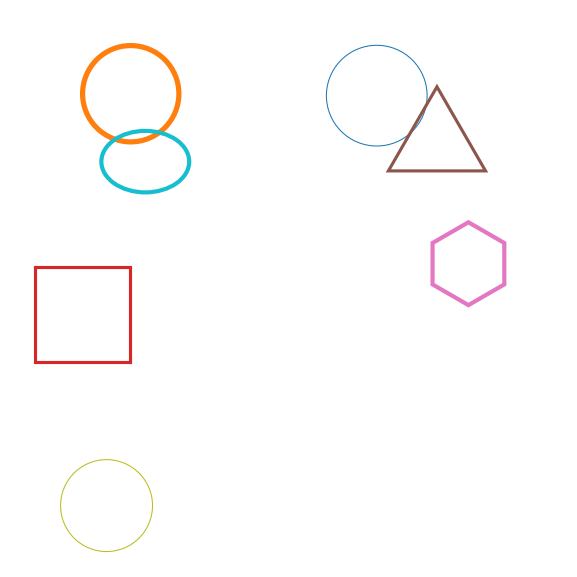[{"shape": "circle", "thickness": 0.5, "radius": 0.44, "center": [0.652, 0.834]}, {"shape": "circle", "thickness": 2.5, "radius": 0.42, "center": [0.226, 0.837]}, {"shape": "square", "thickness": 1.5, "radius": 0.41, "center": [0.143, 0.455]}, {"shape": "triangle", "thickness": 1.5, "radius": 0.49, "center": [0.757, 0.752]}, {"shape": "hexagon", "thickness": 2, "radius": 0.36, "center": [0.811, 0.543]}, {"shape": "circle", "thickness": 0.5, "radius": 0.4, "center": [0.185, 0.124]}, {"shape": "oval", "thickness": 2, "radius": 0.38, "center": [0.252, 0.719]}]